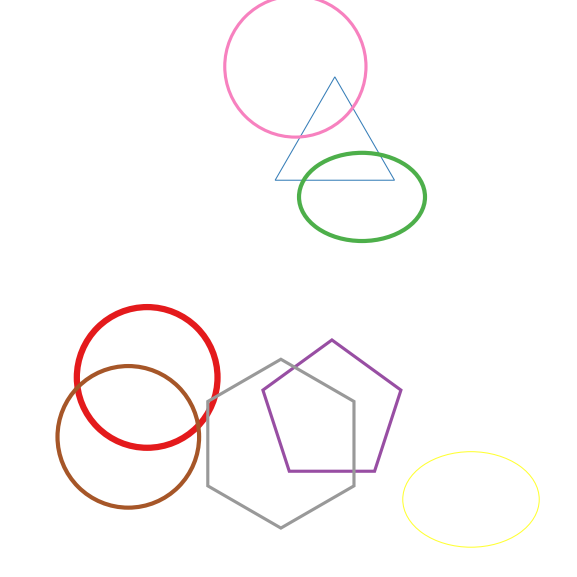[{"shape": "circle", "thickness": 3, "radius": 0.61, "center": [0.255, 0.346]}, {"shape": "triangle", "thickness": 0.5, "radius": 0.6, "center": [0.58, 0.747]}, {"shape": "oval", "thickness": 2, "radius": 0.55, "center": [0.627, 0.658]}, {"shape": "pentagon", "thickness": 1.5, "radius": 0.63, "center": [0.575, 0.285]}, {"shape": "oval", "thickness": 0.5, "radius": 0.59, "center": [0.816, 0.134]}, {"shape": "circle", "thickness": 2, "radius": 0.61, "center": [0.222, 0.243]}, {"shape": "circle", "thickness": 1.5, "radius": 0.61, "center": [0.511, 0.884]}, {"shape": "hexagon", "thickness": 1.5, "radius": 0.73, "center": [0.486, 0.231]}]